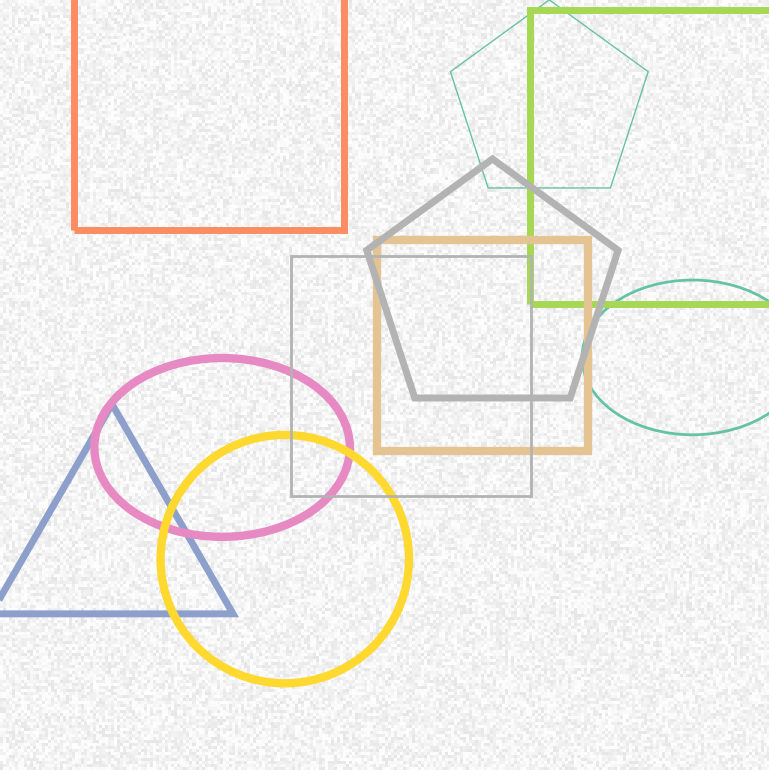[{"shape": "pentagon", "thickness": 0.5, "radius": 0.68, "center": [0.713, 0.865]}, {"shape": "oval", "thickness": 1, "radius": 0.72, "center": [0.899, 0.536]}, {"shape": "square", "thickness": 2.5, "radius": 0.88, "center": [0.272, 0.877]}, {"shape": "triangle", "thickness": 2.5, "radius": 0.91, "center": [0.145, 0.294]}, {"shape": "oval", "thickness": 3, "radius": 0.83, "center": [0.288, 0.419]}, {"shape": "square", "thickness": 2.5, "radius": 0.95, "center": [0.879, 0.796]}, {"shape": "circle", "thickness": 3, "radius": 0.81, "center": [0.37, 0.274]}, {"shape": "square", "thickness": 3, "radius": 0.69, "center": [0.627, 0.552]}, {"shape": "pentagon", "thickness": 2.5, "radius": 0.86, "center": [0.64, 0.622]}, {"shape": "square", "thickness": 1, "radius": 0.78, "center": [0.534, 0.512]}]